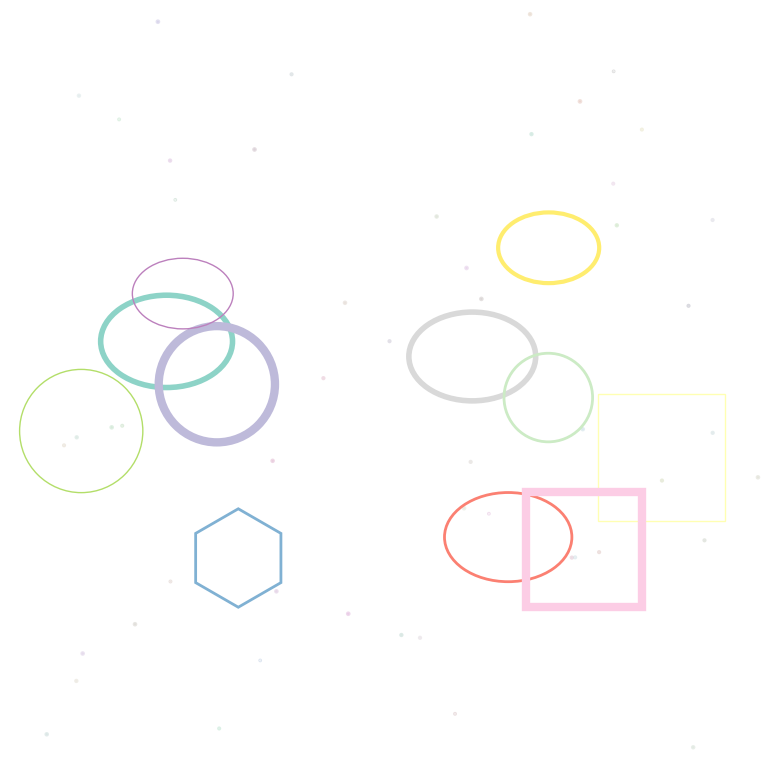[{"shape": "oval", "thickness": 2, "radius": 0.43, "center": [0.216, 0.557]}, {"shape": "square", "thickness": 0.5, "radius": 0.41, "center": [0.859, 0.406]}, {"shape": "circle", "thickness": 3, "radius": 0.38, "center": [0.282, 0.501]}, {"shape": "oval", "thickness": 1, "radius": 0.41, "center": [0.66, 0.302]}, {"shape": "hexagon", "thickness": 1, "radius": 0.32, "center": [0.309, 0.275]}, {"shape": "circle", "thickness": 0.5, "radius": 0.4, "center": [0.105, 0.44]}, {"shape": "square", "thickness": 3, "radius": 0.37, "center": [0.758, 0.286]}, {"shape": "oval", "thickness": 2, "radius": 0.41, "center": [0.613, 0.537]}, {"shape": "oval", "thickness": 0.5, "radius": 0.33, "center": [0.237, 0.619]}, {"shape": "circle", "thickness": 1, "radius": 0.29, "center": [0.712, 0.484]}, {"shape": "oval", "thickness": 1.5, "radius": 0.33, "center": [0.713, 0.678]}]